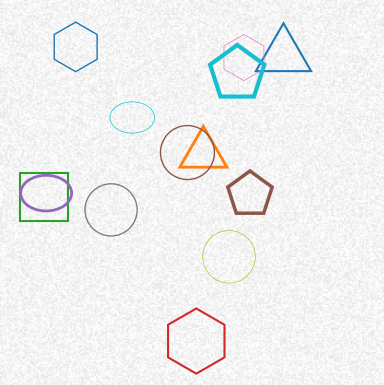[{"shape": "hexagon", "thickness": 1, "radius": 0.32, "center": [0.197, 0.878]}, {"shape": "triangle", "thickness": 1.5, "radius": 0.41, "center": [0.736, 0.857]}, {"shape": "triangle", "thickness": 2, "radius": 0.35, "center": [0.528, 0.601]}, {"shape": "square", "thickness": 1.5, "radius": 0.31, "center": [0.115, 0.488]}, {"shape": "hexagon", "thickness": 1.5, "radius": 0.42, "center": [0.51, 0.114]}, {"shape": "oval", "thickness": 2, "radius": 0.33, "center": [0.12, 0.498]}, {"shape": "pentagon", "thickness": 2.5, "radius": 0.3, "center": [0.649, 0.495]}, {"shape": "circle", "thickness": 1, "radius": 0.35, "center": [0.487, 0.604]}, {"shape": "hexagon", "thickness": 0.5, "radius": 0.3, "center": [0.634, 0.851]}, {"shape": "circle", "thickness": 1, "radius": 0.34, "center": [0.289, 0.455]}, {"shape": "circle", "thickness": 0.5, "radius": 0.34, "center": [0.595, 0.333]}, {"shape": "pentagon", "thickness": 3, "radius": 0.37, "center": [0.616, 0.809]}, {"shape": "oval", "thickness": 0.5, "radius": 0.29, "center": [0.344, 0.695]}]